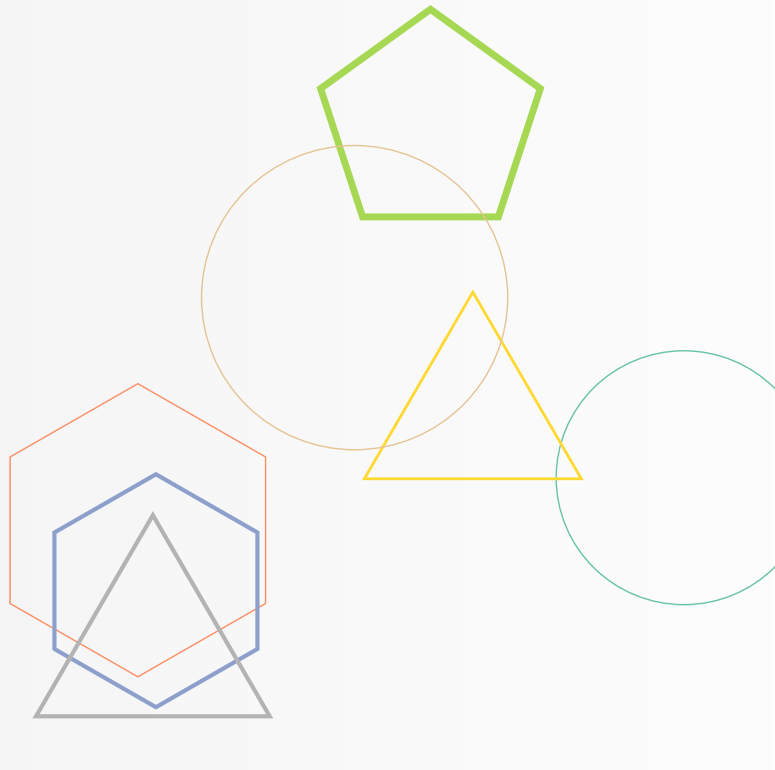[{"shape": "circle", "thickness": 0.5, "radius": 0.82, "center": [0.883, 0.38]}, {"shape": "hexagon", "thickness": 0.5, "radius": 0.95, "center": [0.178, 0.311]}, {"shape": "hexagon", "thickness": 1.5, "radius": 0.76, "center": [0.201, 0.233]}, {"shape": "pentagon", "thickness": 2.5, "radius": 0.75, "center": [0.555, 0.839]}, {"shape": "triangle", "thickness": 1, "radius": 0.81, "center": [0.61, 0.459]}, {"shape": "circle", "thickness": 0.5, "radius": 0.99, "center": [0.458, 0.613]}, {"shape": "triangle", "thickness": 1.5, "radius": 0.87, "center": [0.197, 0.157]}]